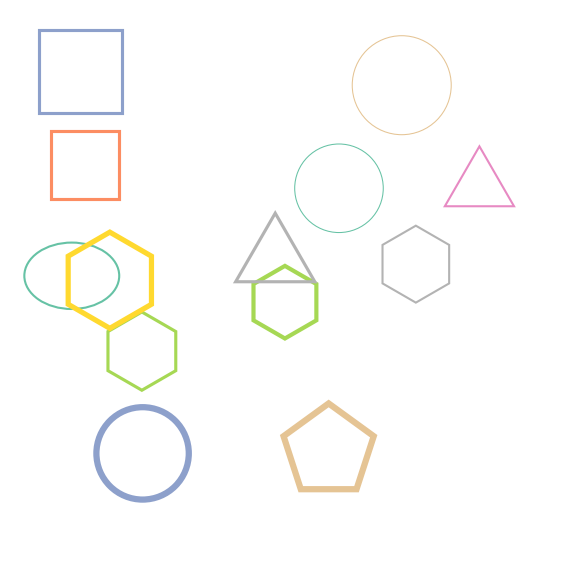[{"shape": "oval", "thickness": 1, "radius": 0.41, "center": [0.124, 0.522]}, {"shape": "circle", "thickness": 0.5, "radius": 0.38, "center": [0.587, 0.673]}, {"shape": "square", "thickness": 1.5, "radius": 0.29, "center": [0.147, 0.713]}, {"shape": "square", "thickness": 1.5, "radius": 0.36, "center": [0.139, 0.875]}, {"shape": "circle", "thickness": 3, "radius": 0.4, "center": [0.247, 0.214]}, {"shape": "triangle", "thickness": 1, "radius": 0.35, "center": [0.83, 0.677]}, {"shape": "hexagon", "thickness": 1.5, "radius": 0.34, "center": [0.246, 0.391]}, {"shape": "hexagon", "thickness": 2, "radius": 0.31, "center": [0.493, 0.476]}, {"shape": "hexagon", "thickness": 2.5, "radius": 0.42, "center": [0.19, 0.514]}, {"shape": "pentagon", "thickness": 3, "radius": 0.41, "center": [0.569, 0.218]}, {"shape": "circle", "thickness": 0.5, "radius": 0.43, "center": [0.696, 0.852]}, {"shape": "hexagon", "thickness": 1, "radius": 0.33, "center": [0.72, 0.542]}, {"shape": "triangle", "thickness": 1.5, "radius": 0.4, "center": [0.477, 0.551]}]